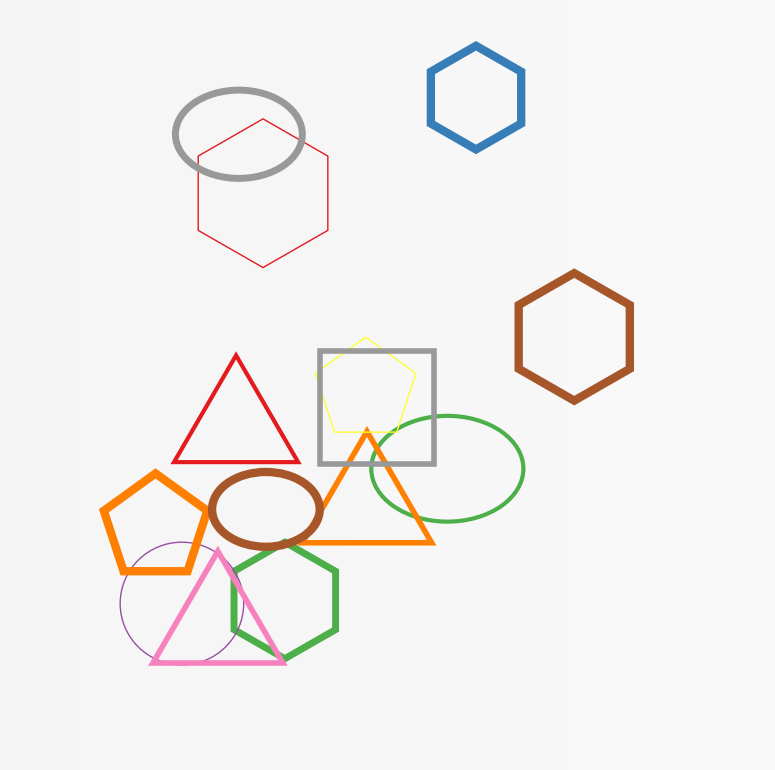[{"shape": "hexagon", "thickness": 0.5, "radius": 0.48, "center": [0.339, 0.749]}, {"shape": "triangle", "thickness": 1.5, "radius": 0.46, "center": [0.305, 0.446]}, {"shape": "hexagon", "thickness": 3, "radius": 0.34, "center": [0.614, 0.873]}, {"shape": "oval", "thickness": 1.5, "radius": 0.49, "center": [0.577, 0.391]}, {"shape": "hexagon", "thickness": 2.5, "radius": 0.38, "center": [0.367, 0.22]}, {"shape": "circle", "thickness": 0.5, "radius": 0.4, "center": [0.235, 0.216]}, {"shape": "pentagon", "thickness": 3, "radius": 0.35, "center": [0.201, 0.315]}, {"shape": "triangle", "thickness": 2, "radius": 0.48, "center": [0.474, 0.343]}, {"shape": "pentagon", "thickness": 0.5, "radius": 0.34, "center": [0.472, 0.494]}, {"shape": "oval", "thickness": 3, "radius": 0.35, "center": [0.343, 0.338]}, {"shape": "hexagon", "thickness": 3, "radius": 0.41, "center": [0.741, 0.562]}, {"shape": "triangle", "thickness": 2, "radius": 0.48, "center": [0.281, 0.187]}, {"shape": "oval", "thickness": 2.5, "radius": 0.41, "center": [0.308, 0.826]}, {"shape": "square", "thickness": 2, "radius": 0.37, "center": [0.487, 0.471]}]